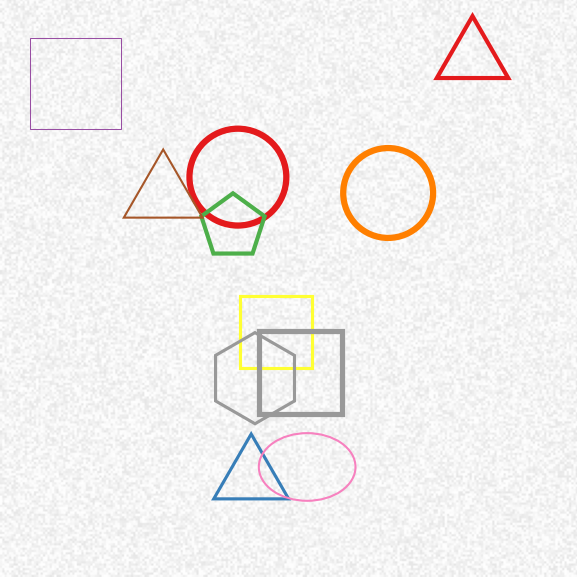[{"shape": "triangle", "thickness": 2, "radius": 0.36, "center": [0.818, 0.9]}, {"shape": "circle", "thickness": 3, "radius": 0.42, "center": [0.412, 0.692]}, {"shape": "triangle", "thickness": 1.5, "radius": 0.37, "center": [0.435, 0.173]}, {"shape": "pentagon", "thickness": 2, "radius": 0.29, "center": [0.403, 0.607]}, {"shape": "square", "thickness": 0.5, "radius": 0.39, "center": [0.13, 0.855]}, {"shape": "circle", "thickness": 3, "radius": 0.39, "center": [0.672, 0.665]}, {"shape": "square", "thickness": 1.5, "radius": 0.31, "center": [0.478, 0.423]}, {"shape": "triangle", "thickness": 1, "radius": 0.39, "center": [0.283, 0.662]}, {"shape": "oval", "thickness": 1, "radius": 0.42, "center": [0.532, 0.191]}, {"shape": "square", "thickness": 2.5, "radius": 0.36, "center": [0.52, 0.354]}, {"shape": "hexagon", "thickness": 1.5, "radius": 0.39, "center": [0.442, 0.344]}]